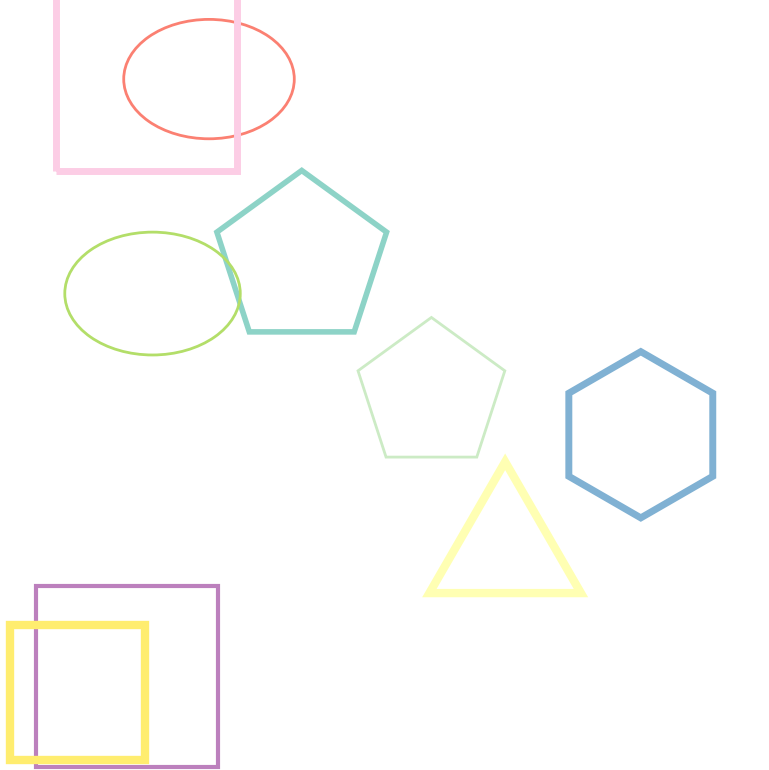[{"shape": "pentagon", "thickness": 2, "radius": 0.58, "center": [0.392, 0.663]}, {"shape": "triangle", "thickness": 3, "radius": 0.57, "center": [0.656, 0.287]}, {"shape": "oval", "thickness": 1, "radius": 0.55, "center": [0.271, 0.897]}, {"shape": "hexagon", "thickness": 2.5, "radius": 0.54, "center": [0.832, 0.435]}, {"shape": "oval", "thickness": 1, "radius": 0.57, "center": [0.198, 0.619]}, {"shape": "square", "thickness": 2.5, "radius": 0.59, "center": [0.19, 0.895]}, {"shape": "square", "thickness": 1.5, "radius": 0.59, "center": [0.165, 0.121]}, {"shape": "pentagon", "thickness": 1, "radius": 0.5, "center": [0.56, 0.487]}, {"shape": "square", "thickness": 3, "radius": 0.44, "center": [0.101, 0.101]}]